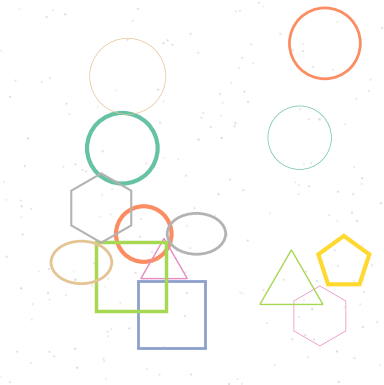[{"shape": "circle", "thickness": 3, "radius": 0.46, "center": [0.318, 0.615]}, {"shape": "circle", "thickness": 0.5, "radius": 0.41, "center": [0.778, 0.642]}, {"shape": "circle", "thickness": 2, "radius": 0.46, "center": [0.844, 0.887]}, {"shape": "circle", "thickness": 3, "radius": 0.36, "center": [0.373, 0.392]}, {"shape": "square", "thickness": 2, "radius": 0.43, "center": [0.445, 0.182]}, {"shape": "hexagon", "thickness": 0.5, "radius": 0.39, "center": [0.831, 0.179]}, {"shape": "triangle", "thickness": 1, "radius": 0.35, "center": [0.426, 0.311]}, {"shape": "square", "thickness": 2.5, "radius": 0.45, "center": [0.34, 0.281]}, {"shape": "triangle", "thickness": 1, "radius": 0.47, "center": [0.757, 0.256]}, {"shape": "pentagon", "thickness": 3, "radius": 0.35, "center": [0.893, 0.318]}, {"shape": "circle", "thickness": 0.5, "radius": 0.49, "center": [0.332, 0.802]}, {"shape": "oval", "thickness": 2, "radius": 0.39, "center": [0.211, 0.318]}, {"shape": "oval", "thickness": 2, "radius": 0.38, "center": [0.51, 0.393]}, {"shape": "hexagon", "thickness": 1.5, "radius": 0.45, "center": [0.263, 0.46]}]